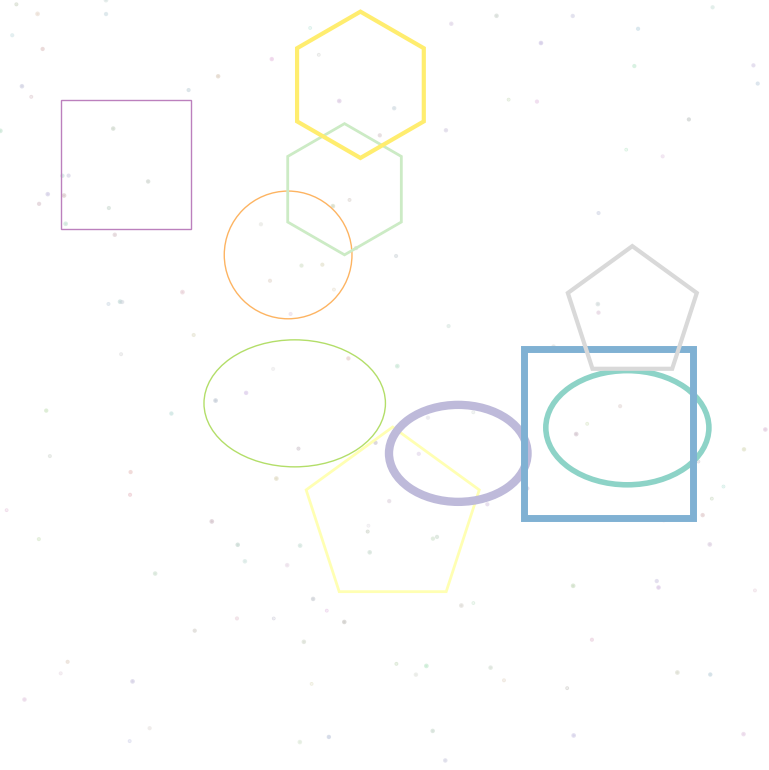[{"shape": "oval", "thickness": 2, "radius": 0.53, "center": [0.815, 0.445]}, {"shape": "pentagon", "thickness": 1, "radius": 0.59, "center": [0.51, 0.327]}, {"shape": "oval", "thickness": 3, "radius": 0.45, "center": [0.595, 0.411]}, {"shape": "square", "thickness": 2.5, "radius": 0.55, "center": [0.79, 0.437]}, {"shape": "circle", "thickness": 0.5, "radius": 0.41, "center": [0.374, 0.669]}, {"shape": "oval", "thickness": 0.5, "radius": 0.59, "center": [0.383, 0.476]}, {"shape": "pentagon", "thickness": 1.5, "radius": 0.44, "center": [0.821, 0.592]}, {"shape": "square", "thickness": 0.5, "radius": 0.42, "center": [0.164, 0.786]}, {"shape": "hexagon", "thickness": 1, "radius": 0.43, "center": [0.447, 0.754]}, {"shape": "hexagon", "thickness": 1.5, "radius": 0.48, "center": [0.468, 0.89]}]